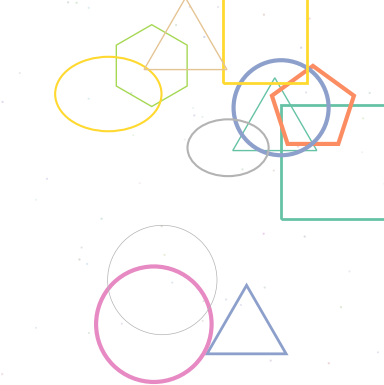[{"shape": "square", "thickness": 2, "radius": 0.74, "center": [0.878, 0.58]}, {"shape": "triangle", "thickness": 1, "radius": 0.63, "center": [0.714, 0.672]}, {"shape": "pentagon", "thickness": 3, "radius": 0.56, "center": [0.813, 0.717]}, {"shape": "circle", "thickness": 3, "radius": 0.62, "center": [0.73, 0.72]}, {"shape": "triangle", "thickness": 2, "radius": 0.59, "center": [0.64, 0.14]}, {"shape": "circle", "thickness": 3, "radius": 0.75, "center": [0.4, 0.158]}, {"shape": "hexagon", "thickness": 1, "radius": 0.53, "center": [0.394, 0.83]}, {"shape": "oval", "thickness": 1.5, "radius": 0.69, "center": [0.281, 0.756]}, {"shape": "square", "thickness": 2, "radius": 0.55, "center": [0.688, 0.895]}, {"shape": "triangle", "thickness": 1, "radius": 0.62, "center": [0.482, 0.881]}, {"shape": "oval", "thickness": 1.5, "radius": 0.53, "center": [0.592, 0.616]}, {"shape": "circle", "thickness": 0.5, "radius": 0.71, "center": [0.422, 0.273]}]